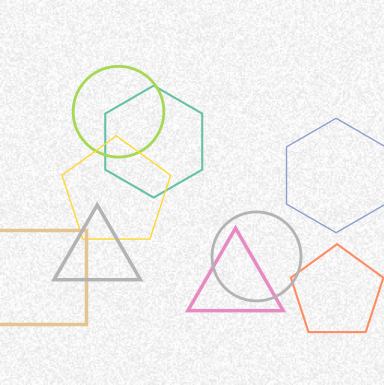[{"shape": "hexagon", "thickness": 1.5, "radius": 0.73, "center": [0.399, 0.632]}, {"shape": "pentagon", "thickness": 1.5, "radius": 0.63, "center": [0.876, 0.24]}, {"shape": "hexagon", "thickness": 1, "radius": 0.74, "center": [0.873, 0.544]}, {"shape": "triangle", "thickness": 2.5, "radius": 0.71, "center": [0.612, 0.265]}, {"shape": "circle", "thickness": 2, "radius": 0.59, "center": [0.308, 0.71]}, {"shape": "pentagon", "thickness": 1, "radius": 0.74, "center": [0.302, 0.499]}, {"shape": "square", "thickness": 2.5, "radius": 0.61, "center": [0.102, 0.28]}, {"shape": "circle", "thickness": 2, "radius": 0.58, "center": [0.666, 0.334]}, {"shape": "triangle", "thickness": 2.5, "radius": 0.65, "center": [0.253, 0.338]}]